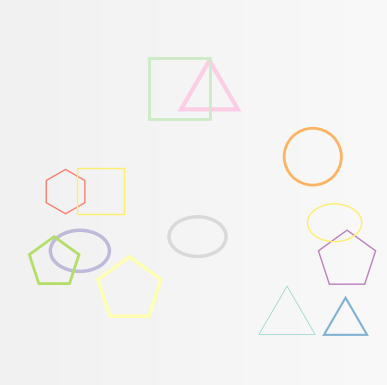[{"shape": "triangle", "thickness": 0.5, "radius": 0.42, "center": [0.741, 0.173]}, {"shape": "pentagon", "thickness": 2.5, "radius": 0.43, "center": [0.334, 0.248]}, {"shape": "oval", "thickness": 2.5, "radius": 0.38, "center": [0.206, 0.348]}, {"shape": "hexagon", "thickness": 1, "radius": 0.29, "center": [0.169, 0.502]}, {"shape": "triangle", "thickness": 1.5, "radius": 0.32, "center": [0.892, 0.162]}, {"shape": "circle", "thickness": 2, "radius": 0.37, "center": [0.807, 0.593]}, {"shape": "pentagon", "thickness": 2, "radius": 0.34, "center": [0.14, 0.318]}, {"shape": "triangle", "thickness": 3, "radius": 0.42, "center": [0.54, 0.758]}, {"shape": "oval", "thickness": 2.5, "radius": 0.37, "center": [0.51, 0.385]}, {"shape": "pentagon", "thickness": 1, "radius": 0.39, "center": [0.896, 0.325]}, {"shape": "square", "thickness": 2, "radius": 0.39, "center": [0.462, 0.77]}, {"shape": "square", "thickness": 1, "radius": 0.3, "center": [0.259, 0.505]}, {"shape": "oval", "thickness": 1, "radius": 0.35, "center": [0.864, 0.421]}]